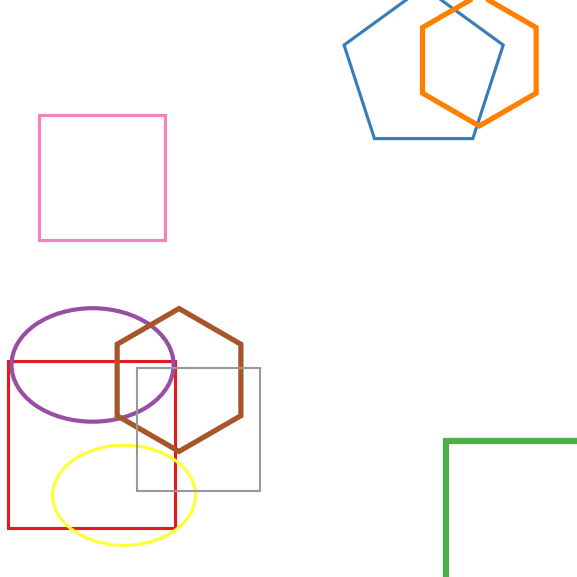[{"shape": "square", "thickness": 1.5, "radius": 0.72, "center": [0.159, 0.229]}, {"shape": "pentagon", "thickness": 1.5, "radius": 0.72, "center": [0.734, 0.876]}, {"shape": "square", "thickness": 3, "radius": 0.59, "center": [0.891, 0.117]}, {"shape": "oval", "thickness": 2, "radius": 0.7, "center": [0.16, 0.367]}, {"shape": "hexagon", "thickness": 2.5, "radius": 0.57, "center": [0.83, 0.895]}, {"shape": "oval", "thickness": 1.5, "radius": 0.62, "center": [0.215, 0.141]}, {"shape": "hexagon", "thickness": 2.5, "radius": 0.62, "center": [0.31, 0.341]}, {"shape": "square", "thickness": 1.5, "radius": 0.54, "center": [0.176, 0.692]}, {"shape": "square", "thickness": 1, "radius": 0.53, "center": [0.343, 0.255]}]